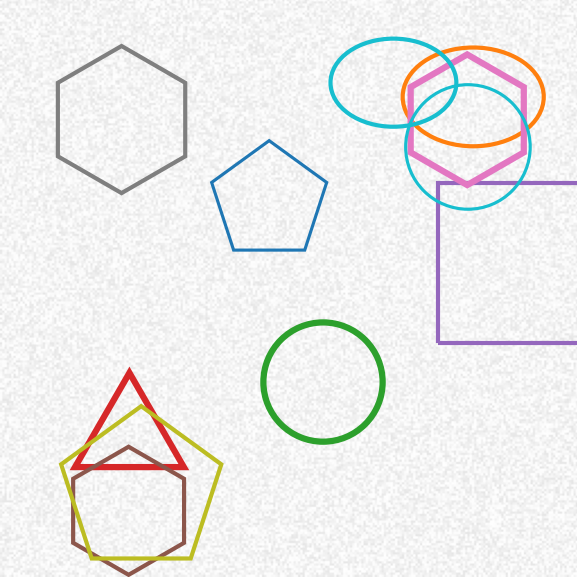[{"shape": "pentagon", "thickness": 1.5, "radius": 0.52, "center": [0.466, 0.651]}, {"shape": "oval", "thickness": 2, "radius": 0.61, "center": [0.819, 0.831]}, {"shape": "circle", "thickness": 3, "radius": 0.52, "center": [0.559, 0.338]}, {"shape": "triangle", "thickness": 3, "radius": 0.54, "center": [0.224, 0.245]}, {"shape": "square", "thickness": 2, "radius": 0.69, "center": [0.897, 0.544]}, {"shape": "hexagon", "thickness": 2, "radius": 0.55, "center": [0.223, 0.115]}, {"shape": "hexagon", "thickness": 3, "radius": 0.57, "center": [0.809, 0.792]}, {"shape": "hexagon", "thickness": 2, "radius": 0.64, "center": [0.21, 0.792]}, {"shape": "pentagon", "thickness": 2, "radius": 0.73, "center": [0.245, 0.15]}, {"shape": "circle", "thickness": 1.5, "radius": 0.54, "center": [0.81, 0.745]}, {"shape": "oval", "thickness": 2, "radius": 0.54, "center": [0.681, 0.856]}]